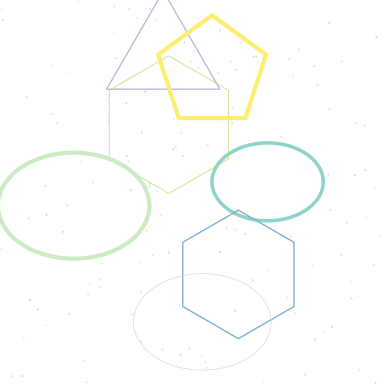[{"shape": "oval", "thickness": 2.5, "radius": 0.72, "center": [0.695, 0.528]}, {"shape": "triangle", "thickness": 1, "radius": 0.85, "center": [0.424, 0.853]}, {"shape": "hexagon", "thickness": 1, "radius": 0.83, "center": [0.619, 0.287]}, {"shape": "hexagon", "thickness": 0.5, "radius": 0.89, "center": [0.438, 0.676]}, {"shape": "oval", "thickness": 0.5, "radius": 0.89, "center": [0.526, 0.164]}, {"shape": "oval", "thickness": 3, "radius": 0.98, "center": [0.191, 0.466]}, {"shape": "pentagon", "thickness": 3, "radius": 0.74, "center": [0.551, 0.813]}]